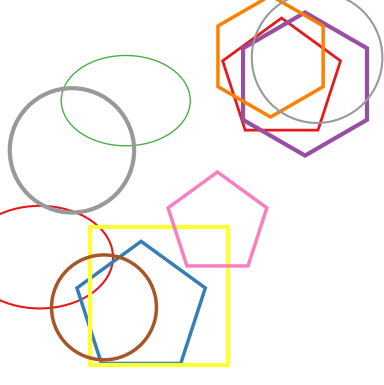[{"shape": "oval", "thickness": 1.5, "radius": 0.95, "center": [0.103, 0.332]}, {"shape": "pentagon", "thickness": 2, "radius": 0.8, "center": [0.731, 0.792]}, {"shape": "pentagon", "thickness": 2.5, "radius": 0.88, "center": [0.367, 0.198]}, {"shape": "oval", "thickness": 1, "radius": 0.84, "center": [0.327, 0.739]}, {"shape": "hexagon", "thickness": 3, "radius": 0.93, "center": [0.792, 0.782]}, {"shape": "hexagon", "thickness": 2.5, "radius": 0.79, "center": [0.703, 0.854]}, {"shape": "square", "thickness": 3, "radius": 0.9, "center": [0.412, 0.232]}, {"shape": "circle", "thickness": 2.5, "radius": 0.68, "center": [0.27, 0.202]}, {"shape": "pentagon", "thickness": 2.5, "radius": 0.67, "center": [0.565, 0.418]}, {"shape": "circle", "thickness": 1.5, "radius": 0.85, "center": [0.824, 0.85]}, {"shape": "circle", "thickness": 3, "radius": 0.81, "center": [0.187, 0.609]}]